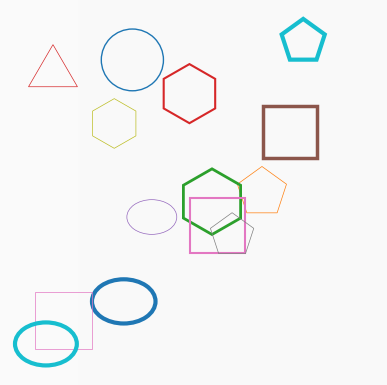[{"shape": "oval", "thickness": 3, "radius": 0.41, "center": [0.319, 0.217]}, {"shape": "circle", "thickness": 1, "radius": 0.4, "center": [0.342, 0.844]}, {"shape": "pentagon", "thickness": 0.5, "radius": 0.33, "center": [0.676, 0.501]}, {"shape": "hexagon", "thickness": 2, "radius": 0.43, "center": [0.547, 0.476]}, {"shape": "hexagon", "thickness": 1.5, "radius": 0.38, "center": [0.489, 0.757]}, {"shape": "triangle", "thickness": 0.5, "radius": 0.36, "center": [0.137, 0.811]}, {"shape": "oval", "thickness": 0.5, "radius": 0.32, "center": [0.392, 0.436]}, {"shape": "square", "thickness": 2.5, "radius": 0.34, "center": [0.748, 0.657]}, {"shape": "square", "thickness": 1.5, "radius": 0.35, "center": [0.561, 0.415]}, {"shape": "square", "thickness": 0.5, "radius": 0.37, "center": [0.165, 0.168]}, {"shape": "pentagon", "thickness": 0.5, "radius": 0.29, "center": [0.599, 0.389]}, {"shape": "hexagon", "thickness": 0.5, "radius": 0.32, "center": [0.295, 0.679]}, {"shape": "oval", "thickness": 3, "radius": 0.4, "center": [0.118, 0.107]}, {"shape": "pentagon", "thickness": 3, "radius": 0.29, "center": [0.782, 0.892]}]